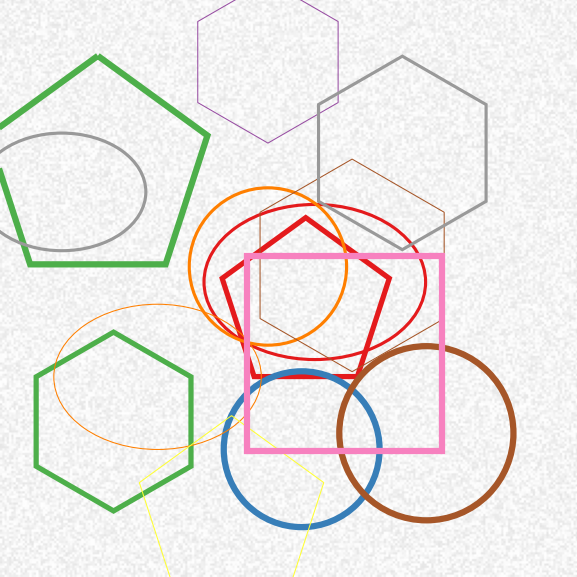[{"shape": "pentagon", "thickness": 2.5, "radius": 0.76, "center": [0.529, 0.47]}, {"shape": "oval", "thickness": 1.5, "radius": 0.96, "center": [0.545, 0.511]}, {"shape": "circle", "thickness": 3, "radius": 0.67, "center": [0.522, 0.221]}, {"shape": "pentagon", "thickness": 3, "radius": 1.0, "center": [0.169, 0.703]}, {"shape": "hexagon", "thickness": 2.5, "radius": 0.77, "center": [0.197, 0.269]}, {"shape": "hexagon", "thickness": 0.5, "radius": 0.7, "center": [0.464, 0.892]}, {"shape": "oval", "thickness": 0.5, "radius": 0.9, "center": [0.273, 0.347]}, {"shape": "circle", "thickness": 1.5, "radius": 0.68, "center": [0.464, 0.538]}, {"shape": "pentagon", "thickness": 0.5, "radius": 0.84, "center": [0.401, 0.112]}, {"shape": "hexagon", "thickness": 0.5, "radius": 0.92, "center": [0.61, 0.54]}, {"shape": "circle", "thickness": 3, "radius": 0.75, "center": [0.738, 0.249]}, {"shape": "square", "thickness": 3, "radius": 0.84, "center": [0.597, 0.386]}, {"shape": "oval", "thickness": 1.5, "radius": 0.73, "center": [0.107, 0.667]}, {"shape": "hexagon", "thickness": 1.5, "radius": 0.84, "center": [0.697, 0.734]}]